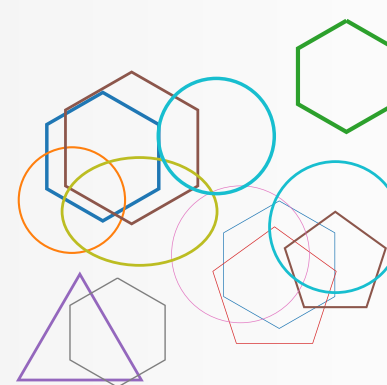[{"shape": "hexagon", "thickness": 2.5, "radius": 0.83, "center": [0.265, 0.593]}, {"shape": "hexagon", "thickness": 0.5, "radius": 0.83, "center": [0.721, 0.312]}, {"shape": "circle", "thickness": 1.5, "radius": 0.69, "center": [0.186, 0.48]}, {"shape": "hexagon", "thickness": 3, "radius": 0.72, "center": [0.894, 0.802]}, {"shape": "pentagon", "thickness": 0.5, "radius": 0.84, "center": [0.708, 0.243]}, {"shape": "triangle", "thickness": 2, "radius": 0.92, "center": [0.206, 0.105]}, {"shape": "hexagon", "thickness": 2, "radius": 0.99, "center": [0.34, 0.616]}, {"shape": "pentagon", "thickness": 1.5, "radius": 0.68, "center": [0.865, 0.313]}, {"shape": "circle", "thickness": 0.5, "radius": 0.89, "center": [0.621, 0.339]}, {"shape": "hexagon", "thickness": 1, "radius": 0.71, "center": [0.303, 0.136]}, {"shape": "oval", "thickness": 2, "radius": 1.0, "center": [0.36, 0.451]}, {"shape": "circle", "thickness": 2.5, "radius": 0.75, "center": [0.558, 0.647]}, {"shape": "circle", "thickness": 2, "radius": 0.85, "center": [0.866, 0.41]}]